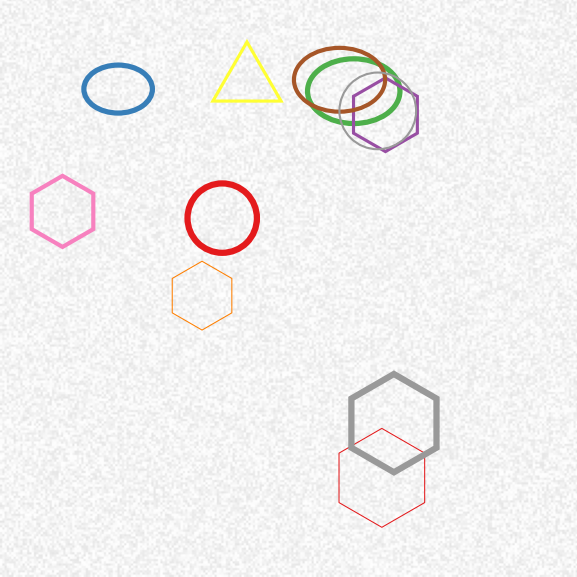[{"shape": "hexagon", "thickness": 0.5, "radius": 0.43, "center": [0.661, 0.172]}, {"shape": "circle", "thickness": 3, "radius": 0.3, "center": [0.385, 0.621]}, {"shape": "oval", "thickness": 2.5, "radius": 0.3, "center": [0.205, 0.845]}, {"shape": "oval", "thickness": 2.5, "radius": 0.4, "center": [0.613, 0.841]}, {"shape": "hexagon", "thickness": 1.5, "radius": 0.32, "center": [0.667, 0.8]}, {"shape": "hexagon", "thickness": 0.5, "radius": 0.3, "center": [0.35, 0.487]}, {"shape": "triangle", "thickness": 1.5, "radius": 0.34, "center": [0.428, 0.858]}, {"shape": "oval", "thickness": 2, "radius": 0.39, "center": [0.588, 0.861]}, {"shape": "hexagon", "thickness": 2, "radius": 0.31, "center": [0.108, 0.633]}, {"shape": "hexagon", "thickness": 3, "radius": 0.43, "center": [0.682, 0.266]}, {"shape": "circle", "thickness": 1, "radius": 0.33, "center": [0.654, 0.807]}]